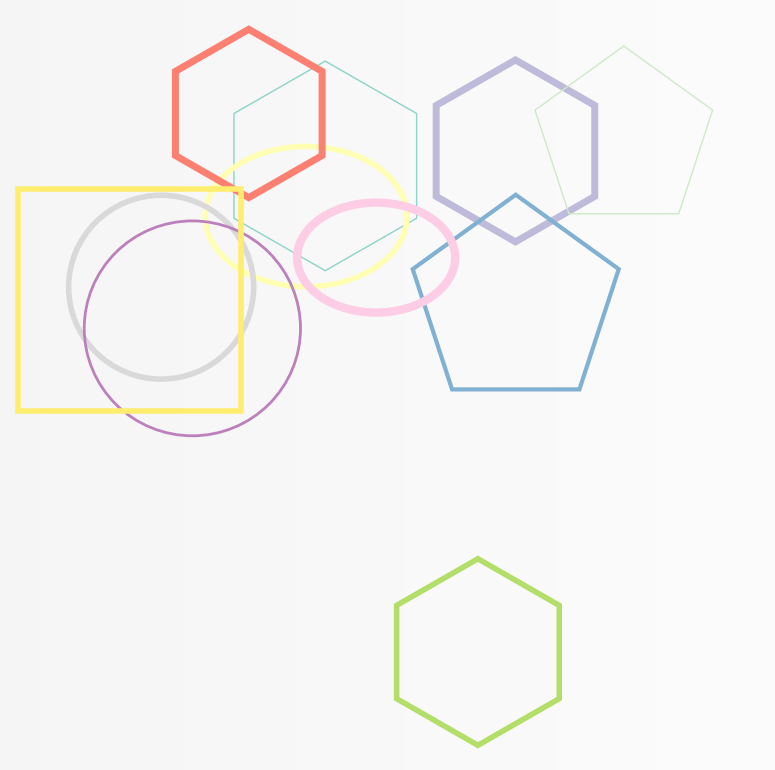[{"shape": "hexagon", "thickness": 0.5, "radius": 0.68, "center": [0.42, 0.785]}, {"shape": "oval", "thickness": 2, "radius": 0.65, "center": [0.395, 0.719]}, {"shape": "hexagon", "thickness": 2.5, "radius": 0.59, "center": [0.665, 0.804]}, {"shape": "hexagon", "thickness": 2.5, "radius": 0.55, "center": [0.321, 0.853]}, {"shape": "pentagon", "thickness": 1.5, "radius": 0.7, "center": [0.665, 0.607]}, {"shape": "hexagon", "thickness": 2, "radius": 0.61, "center": [0.617, 0.153]}, {"shape": "oval", "thickness": 3, "radius": 0.51, "center": [0.485, 0.665]}, {"shape": "circle", "thickness": 2, "radius": 0.6, "center": [0.208, 0.627]}, {"shape": "circle", "thickness": 1, "radius": 0.7, "center": [0.248, 0.574]}, {"shape": "pentagon", "thickness": 0.5, "radius": 0.6, "center": [0.805, 0.82]}, {"shape": "square", "thickness": 2, "radius": 0.72, "center": [0.167, 0.61]}]